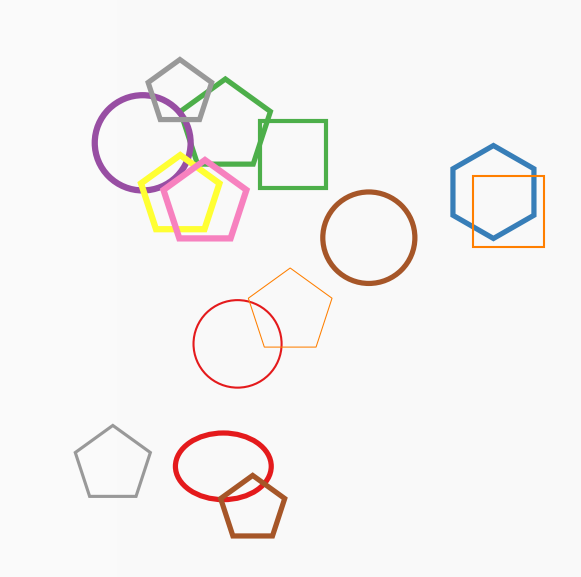[{"shape": "circle", "thickness": 1, "radius": 0.38, "center": [0.409, 0.404]}, {"shape": "oval", "thickness": 2.5, "radius": 0.41, "center": [0.384, 0.192]}, {"shape": "hexagon", "thickness": 2.5, "radius": 0.4, "center": [0.849, 0.667]}, {"shape": "square", "thickness": 2, "radius": 0.29, "center": [0.504, 0.732]}, {"shape": "pentagon", "thickness": 2.5, "radius": 0.41, "center": [0.388, 0.781]}, {"shape": "circle", "thickness": 3, "radius": 0.41, "center": [0.245, 0.752]}, {"shape": "pentagon", "thickness": 0.5, "radius": 0.38, "center": [0.499, 0.459]}, {"shape": "square", "thickness": 1, "radius": 0.3, "center": [0.875, 0.633]}, {"shape": "pentagon", "thickness": 3, "radius": 0.35, "center": [0.31, 0.66]}, {"shape": "pentagon", "thickness": 2.5, "radius": 0.29, "center": [0.435, 0.118]}, {"shape": "circle", "thickness": 2.5, "radius": 0.4, "center": [0.635, 0.588]}, {"shape": "pentagon", "thickness": 3, "radius": 0.38, "center": [0.353, 0.647]}, {"shape": "pentagon", "thickness": 1.5, "radius": 0.34, "center": [0.194, 0.195]}, {"shape": "pentagon", "thickness": 2.5, "radius": 0.29, "center": [0.31, 0.839]}]